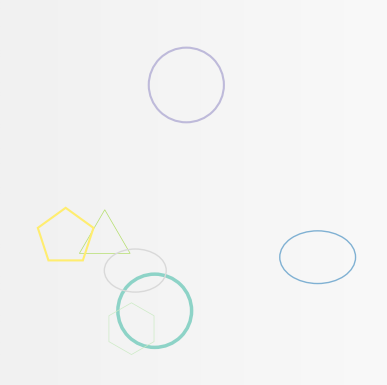[{"shape": "circle", "thickness": 2.5, "radius": 0.48, "center": [0.399, 0.193]}, {"shape": "circle", "thickness": 1.5, "radius": 0.48, "center": [0.481, 0.779]}, {"shape": "oval", "thickness": 1, "radius": 0.49, "center": [0.82, 0.332]}, {"shape": "triangle", "thickness": 0.5, "radius": 0.38, "center": [0.27, 0.38]}, {"shape": "oval", "thickness": 1, "radius": 0.4, "center": [0.349, 0.297]}, {"shape": "hexagon", "thickness": 0.5, "radius": 0.34, "center": [0.339, 0.146]}, {"shape": "pentagon", "thickness": 1.5, "radius": 0.38, "center": [0.169, 0.385]}]